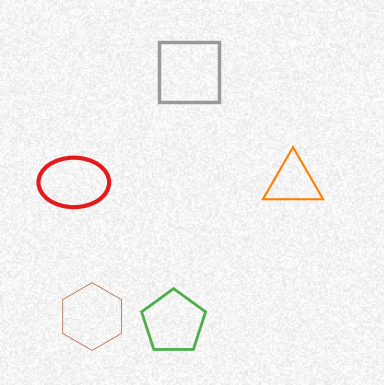[{"shape": "oval", "thickness": 3, "radius": 0.46, "center": [0.192, 0.526]}, {"shape": "pentagon", "thickness": 2, "radius": 0.44, "center": [0.451, 0.163]}, {"shape": "triangle", "thickness": 1.5, "radius": 0.45, "center": [0.761, 0.528]}, {"shape": "hexagon", "thickness": 0.5, "radius": 0.44, "center": [0.239, 0.178]}, {"shape": "square", "thickness": 2.5, "radius": 0.39, "center": [0.492, 0.812]}]